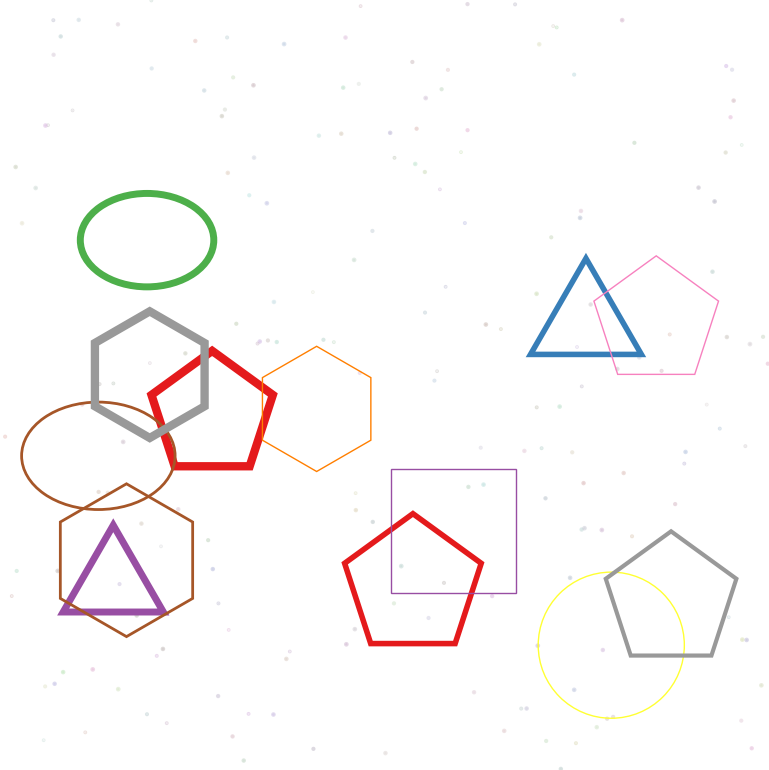[{"shape": "pentagon", "thickness": 3, "radius": 0.41, "center": [0.276, 0.462]}, {"shape": "pentagon", "thickness": 2, "radius": 0.47, "center": [0.536, 0.24]}, {"shape": "triangle", "thickness": 2, "radius": 0.42, "center": [0.761, 0.581]}, {"shape": "oval", "thickness": 2.5, "radius": 0.43, "center": [0.191, 0.688]}, {"shape": "square", "thickness": 0.5, "radius": 0.4, "center": [0.589, 0.311]}, {"shape": "triangle", "thickness": 2.5, "radius": 0.38, "center": [0.147, 0.243]}, {"shape": "hexagon", "thickness": 0.5, "radius": 0.41, "center": [0.411, 0.469]}, {"shape": "circle", "thickness": 0.5, "radius": 0.47, "center": [0.794, 0.162]}, {"shape": "hexagon", "thickness": 1, "radius": 0.5, "center": [0.164, 0.272]}, {"shape": "oval", "thickness": 1, "radius": 0.5, "center": [0.128, 0.408]}, {"shape": "pentagon", "thickness": 0.5, "radius": 0.43, "center": [0.852, 0.583]}, {"shape": "hexagon", "thickness": 3, "radius": 0.41, "center": [0.194, 0.513]}, {"shape": "pentagon", "thickness": 1.5, "radius": 0.45, "center": [0.872, 0.221]}]